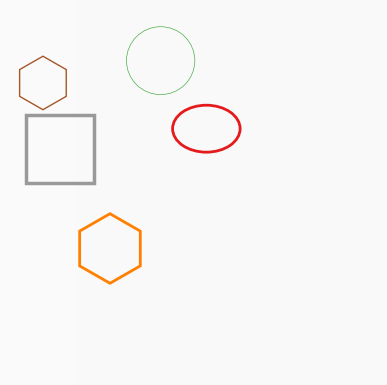[{"shape": "oval", "thickness": 2, "radius": 0.44, "center": [0.533, 0.666]}, {"shape": "circle", "thickness": 0.5, "radius": 0.44, "center": [0.415, 0.842]}, {"shape": "hexagon", "thickness": 2, "radius": 0.45, "center": [0.284, 0.355]}, {"shape": "hexagon", "thickness": 1, "radius": 0.35, "center": [0.111, 0.785]}, {"shape": "square", "thickness": 2.5, "radius": 0.44, "center": [0.154, 0.613]}]